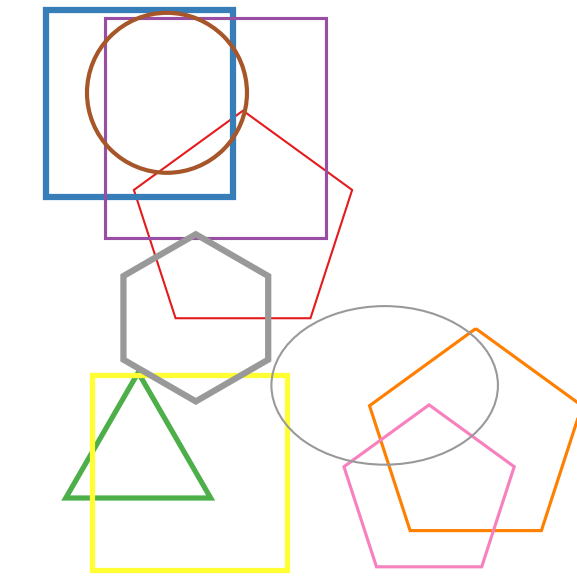[{"shape": "pentagon", "thickness": 1, "radius": 0.99, "center": [0.421, 0.609]}, {"shape": "square", "thickness": 3, "radius": 0.81, "center": [0.241, 0.82]}, {"shape": "triangle", "thickness": 2.5, "radius": 0.72, "center": [0.239, 0.209]}, {"shape": "square", "thickness": 1.5, "radius": 0.95, "center": [0.373, 0.778]}, {"shape": "pentagon", "thickness": 1.5, "radius": 0.97, "center": [0.824, 0.237]}, {"shape": "square", "thickness": 2.5, "radius": 0.84, "center": [0.328, 0.182]}, {"shape": "circle", "thickness": 2, "radius": 0.69, "center": [0.289, 0.838]}, {"shape": "pentagon", "thickness": 1.5, "radius": 0.78, "center": [0.743, 0.143]}, {"shape": "hexagon", "thickness": 3, "radius": 0.72, "center": [0.339, 0.449]}, {"shape": "oval", "thickness": 1, "radius": 0.98, "center": [0.666, 0.332]}]